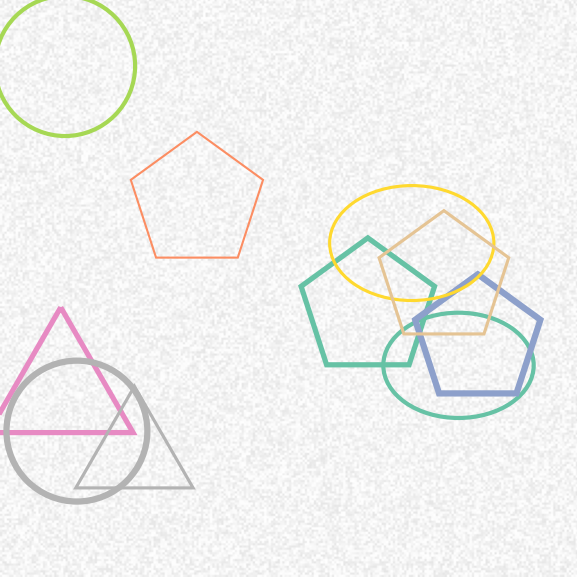[{"shape": "oval", "thickness": 2, "radius": 0.65, "center": [0.794, 0.366]}, {"shape": "pentagon", "thickness": 2.5, "radius": 0.61, "center": [0.637, 0.466]}, {"shape": "pentagon", "thickness": 1, "radius": 0.6, "center": [0.341, 0.65]}, {"shape": "pentagon", "thickness": 3, "radius": 0.57, "center": [0.827, 0.41]}, {"shape": "triangle", "thickness": 2.5, "radius": 0.72, "center": [0.105, 0.322]}, {"shape": "circle", "thickness": 2, "radius": 0.61, "center": [0.113, 0.885]}, {"shape": "oval", "thickness": 1.5, "radius": 0.71, "center": [0.713, 0.578]}, {"shape": "pentagon", "thickness": 1.5, "radius": 0.59, "center": [0.769, 0.516]}, {"shape": "triangle", "thickness": 1.5, "radius": 0.59, "center": [0.233, 0.213]}, {"shape": "circle", "thickness": 3, "radius": 0.61, "center": [0.133, 0.253]}]